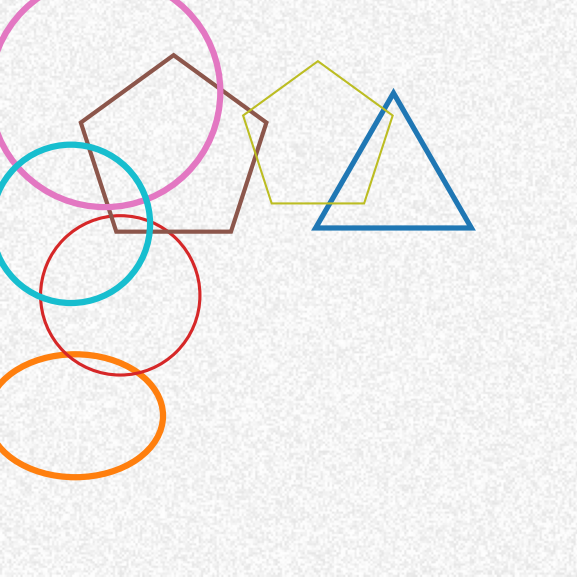[{"shape": "triangle", "thickness": 2.5, "radius": 0.78, "center": [0.681, 0.682]}, {"shape": "oval", "thickness": 3, "radius": 0.76, "center": [0.13, 0.279]}, {"shape": "circle", "thickness": 1.5, "radius": 0.69, "center": [0.208, 0.488]}, {"shape": "pentagon", "thickness": 2, "radius": 0.84, "center": [0.301, 0.735]}, {"shape": "circle", "thickness": 3, "radius": 1.0, "center": [0.182, 0.84]}, {"shape": "pentagon", "thickness": 1, "radius": 0.68, "center": [0.55, 0.757]}, {"shape": "circle", "thickness": 3, "radius": 0.69, "center": [0.123, 0.612]}]